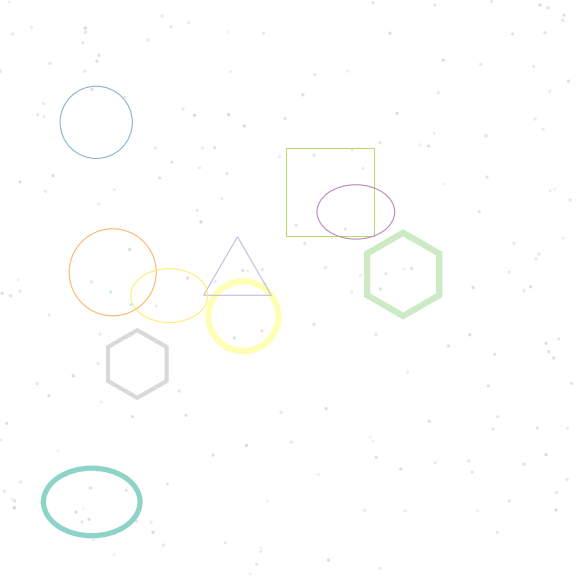[{"shape": "oval", "thickness": 2.5, "radius": 0.42, "center": [0.159, 0.13]}, {"shape": "circle", "thickness": 3, "radius": 0.3, "center": [0.421, 0.452]}, {"shape": "triangle", "thickness": 0.5, "radius": 0.34, "center": [0.411, 0.522]}, {"shape": "circle", "thickness": 0.5, "radius": 0.31, "center": [0.167, 0.787]}, {"shape": "circle", "thickness": 0.5, "radius": 0.38, "center": [0.195, 0.528]}, {"shape": "square", "thickness": 0.5, "radius": 0.38, "center": [0.571, 0.666]}, {"shape": "hexagon", "thickness": 2, "radius": 0.29, "center": [0.238, 0.369]}, {"shape": "oval", "thickness": 0.5, "radius": 0.34, "center": [0.616, 0.632]}, {"shape": "hexagon", "thickness": 3, "radius": 0.36, "center": [0.698, 0.524]}, {"shape": "oval", "thickness": 0.5, "radius": 0.33, "center": [0.293, 0.487]}]